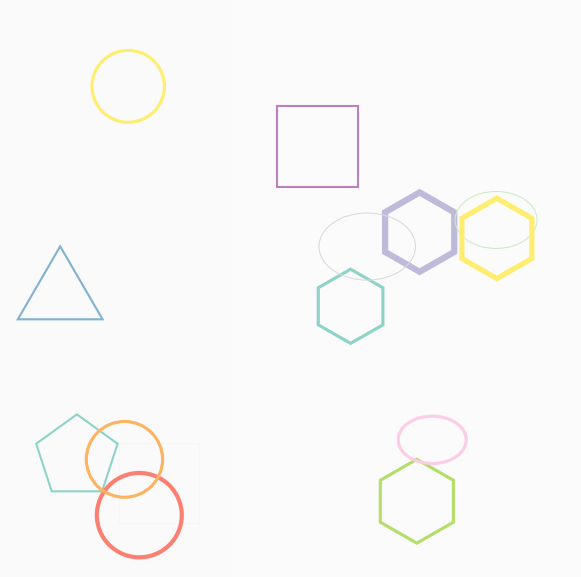[{"shape": "pentagon", "thickness": 1, "radius": 0.37, "center": [0.132, 0.208]}, {"shape": "hexagon", "thickness": 1.5, "radius": 0.32, "center": [0.603, 0.469]}, {"shape": "square", "thickness": 0.5, "radius": 0.35, "center": [0.274, 0.163]}, {"shape": "hexagon", "thickness": 3, "radius": 0.34, "center": [0.722, 0.597]}, {"shape": "circle", "thickness": 2, "radius": 0.37, "center": [0.24, 0.107]}, {"shape": "triangle", "thickness": 1, "radius": 0.42, "center": [0.104, 0.488]}, {"shape": "circle", "thickness": 1.5, "radius": 0.33, "center": [0.214, 0.204]}, {"shape": "hexagon", "thickness": 1.5, "radius": 0.36, "center": [0.717, 0.131]}, {"shape": "oval", "thickness": 1.5, "radius": 0.29, "center": [0.744, 0.238]}, {"shape": "oval", "thickness": 0.5, "radius": 0.41, "center": [0.632, 0.572]}, {"shape": "square", "thickness": 1, "radius": 0.35, "center": [0.546, 0.746]}, {"shape": "oval", "thickness": 0.5, "radius": 0.35, "center": [0.853, 0.618]}, {"shape": "circle", "thickness": 1.5, "radius": 0.31, "center": [0.221, 0.85]}, {"shape": "hexagon", "thickness": 2.5, "radius": 0.35, "center": [0.855, 0.586]}]